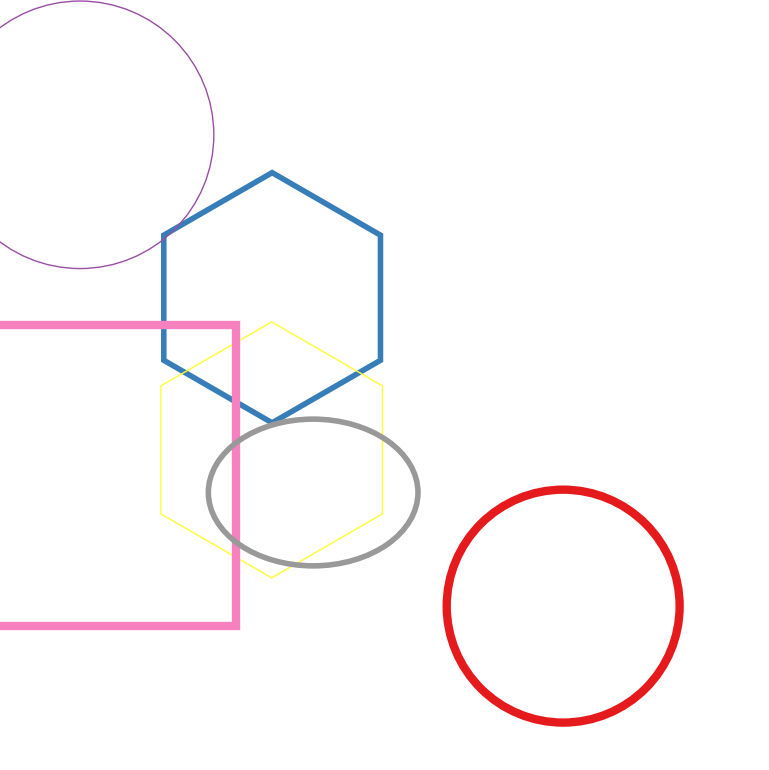[{"shape": "circle", "thickness": 3, "radius": 0.76, "center": [0.731, 0.213]}, {"shape": "hexagon", "thickness": 2, "radius": 0.81, "center": [0.353, 0.613]}, {"shape": "circle", "thickness": 0.5, "radius": 0.87, "center": [0.104, 0.825]}, {"shape": "hexagon", "thickness": 0.5, "radius": 0.83, "center": [0.353, 0.416]}, {"shape": "square", "thickness": 3, "radius": 0.98, "center": [0.111, 0.383]}, {"shape": "oval", "thickness": 2, "radius": 0.68, "center": [0.407, 0.36]}]